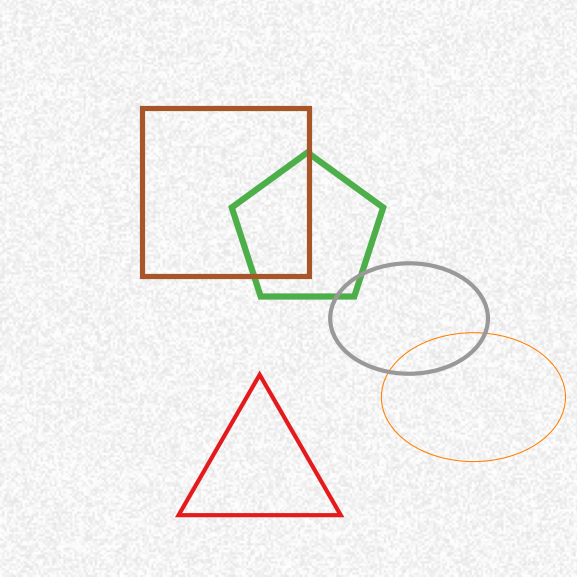[{"shape": "triangle", "thickness": 2, "radius": 0.81, "center": [0.45, 0.188]}, {"shape": "pentagon", "thickness": 3, "radius": 0.69, "center": [0.532, 0.597]}, {"shape": "oval", "thickness": 0.5, "radius": 0.8, "center": [0.82, 0.311]}, {"shape": "square", "thickness": 2.5, "radius": 0.73, "center": [0.391, 0.667]}, {"shape": "oval", "thickness": 2, "radius": 0.68, "center": [0.708, 0.448]}]